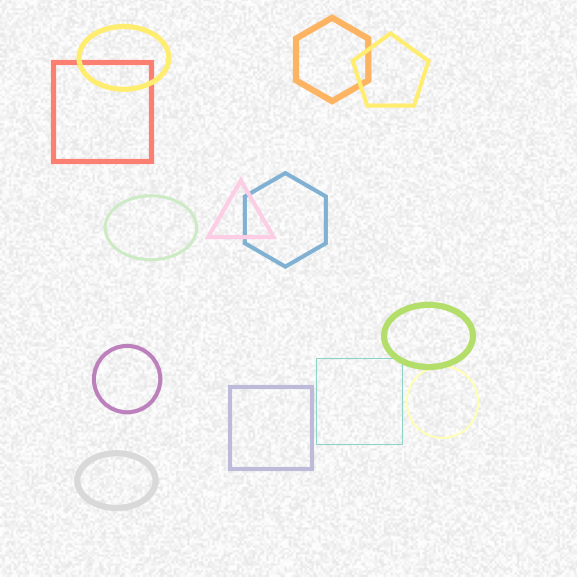[{"shape": "square", "thickness": 0.5, "radius": 0.37, "center": [0.621, 0.304]}, {"shape": "circle", "thickness": 1, "radius": 0.31, "center": [0.766, 0.303]}, {"shape": "square", "thickness": 2, "radius": 0.35, "center": [0.469, 0.258]}, {"shape": "square", "thickness": 2.5, "radius": 0.43, "center": [0.177, 0.806]}, {"shape": "hexagon", "thickness": 2, "radius": 0.4, "center": [0.494, 0.618]}, {"shape": "hexagon", "thickness": 3, "radius": 0.36, "center": [0.575, 0.896]}, {"shape": "oval", "thickness": 3, "radius": 0.38, "center": [0.742, 0.417]}, {"shape": "triangle", "thickness": 2, "radius": 0.33, "center": [0.417, 0.621]}, {"shape": "oval", "thickness": 3, "radius": 0.34, "center": [0.202, 0.167]}, {"shape": "circle", "thickness": 2, "radius": 0.29, "center": [0.22, 0.343]}, {"shape": "oval", "thickness": 1.5, "radius": 0.4, "center": [0.261, 0.605]}, {"shape": "pentagon", "thickness": 2, "radius": 0.35, "center": [0.676, 0.872]}, {"shape": "oval", "thickness": 2.5, "radius": 0.39, "center": [0.215, 0.899]}]